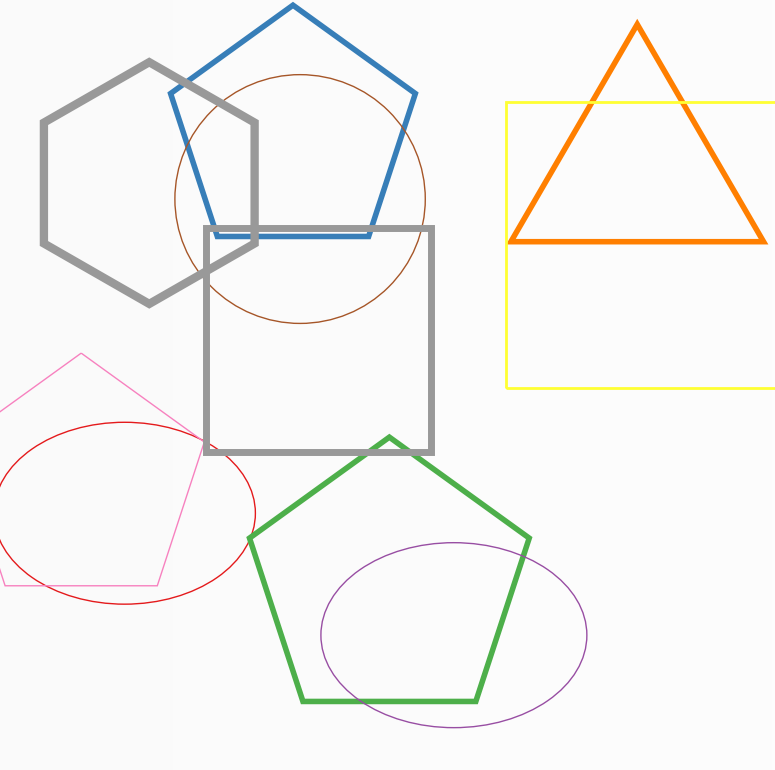[{"shape": "oval", "thickness": 0.5, "radius": 0.84, "center": [0.161, 0.333]}, {"shape": "pentagon", "thickness": 2, "radius": 0.83, "center": [0.378, 0.827]}, {"shape": "pentagon", "thickness": 2, "radius": 0.95, "center": [0.502, 0.243]}, {"shape": "oval", "thickness": 0.5, "radius": 0.86, "center": [0.586, 0.175]}, {"shape": "triangle", "thickness": 2, "radius": 0.94, "center": [0.822, 0.78]}, {"shape": "square", "thickness": 1, "radius": 0.93, "center": [0.838, 0.682]}, {"shape": "circle", "thickness": 0.5, "radius": 0.81, "center": [0.387, 0.742]}, {"shape": "pentagon", "thickness": 0.5, "radius": 0.84, "center": [0.105, 0.374]}, {"shape": "hexagon", "thickness": 3, "radius": 0.78, "center": [0.193, 0.762]}, {"shape": "square", "thickness": 2.5, "radius": 0.73, "center": [0.41, 0.558]}]